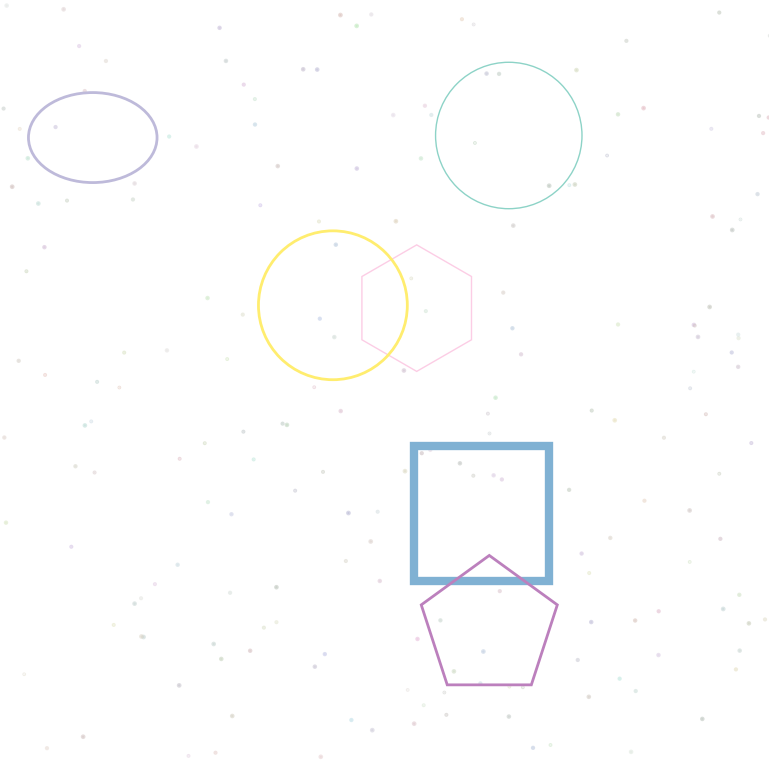[{"shape": "circle", "thickness": 0.5, "radius": 0.48, "center": [0.661, 0.824]}, {"shape": "oval", "thickness": 1, "radius": 0.42, "center": [0.12, 0.821]}, {"shape": "square", "thickness": 3, "radius": 0.44, "center": [0.626, 0.333]}, {"shape": "hexagon", "thickness": 0.5, "radius": 0.41, "center": [0.541, 0.6]}, {"shape": "pentagon", "thickness": 1, "radius": 0.46, "center": [0.635, 0.186]}, {"shape": "circle", "thickness": 1, "radius": 0.48, "center": [0.432, 0.604]}]